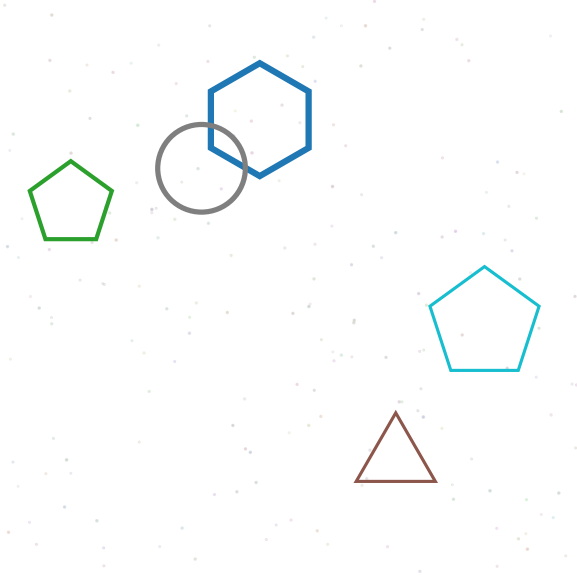[{"shape": "hexagon", "thickness": 3, "radius": 0.49, "center": [0.45, 0.792]}, {"shape": "pentagon", "thickness": 2, "radius": 0.37, "center": [0.123, 0.645]}, {"shape": "triangle", "thickness": 1.5, "radius": 0.4, "center": [0.685, 0.205]}, {"shape": "circle", "thickness": 2.5, "radius": 0.38, "center": [0.349, 0.708]}, {"shape": "pentagon", "thickness": 1.5, "radius": 0.5, "center": [0.839, 0.438]}]